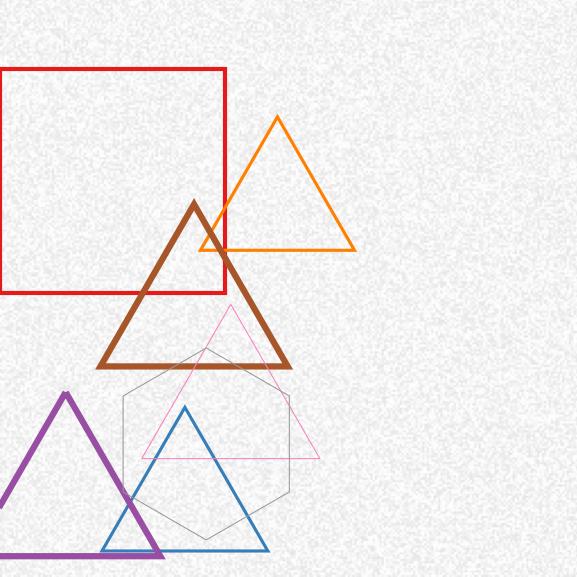[{"shape": "square", "thickness": 2, "radius": 0.97, "center": [0.195, 0.686]}, {"shape": "triangle", "thickness": 1.5, "radius": 0.83, "center": [0.32, 0.128]}, {"shape": "triangle", "thickness": 3, "radius": 0.95, "center": [0.114, 0.131]}, {"shape": "triangle", "thickness": 1.5, "radius": 0.77, "center": [0.48, 0.643]}, {"shape": "triangle", "thickness": 3, "radius": 0.94, "center": [0.336, 0.458]}, {"shape": "triangle", "thickness": 0.5, "radius": 0.89, "center": [0.4, 0.294]}, {"shape": "hexagon", "thickness": 0.5, "radius": 0.83, "center": [0.357, 0.23]}]